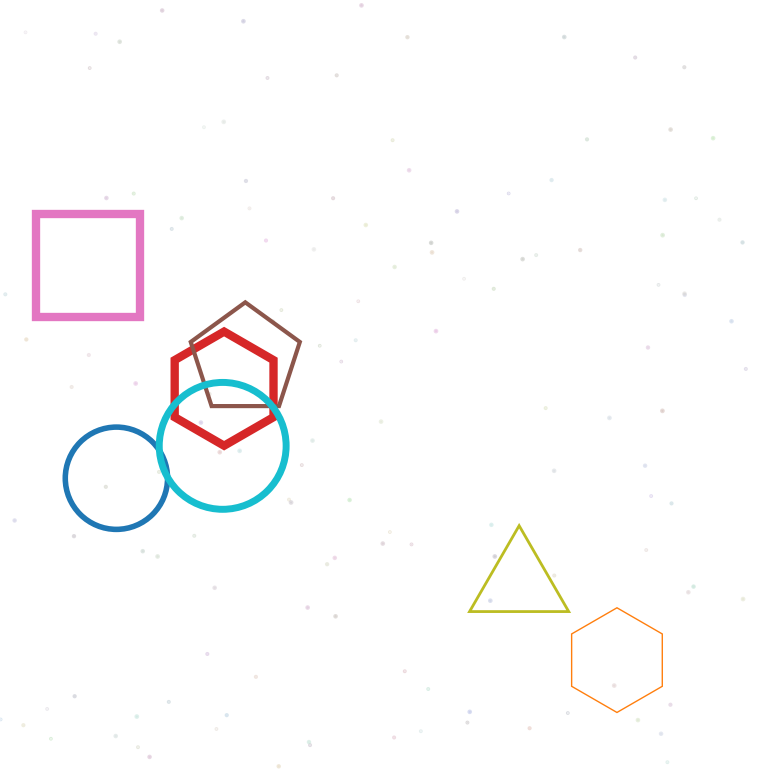[{"shape": "circle", "thickness": 2, "radius": 0.33, "center": [0.151, 0.379]}, {"shape": "hexagon", "thickness": 0.5, "radius": 0.34, "center": [0.801, 0.143]}, {"shape": "hexagon", "thickness": 3, "radius": 0.37, "center": [0.291, 0.495]}, {"shape": "pentagon", "thickness": 1.5, "radius": 0.37, "center": [0.319, 0.533]}, {"shape": "square", "thickness": 3, "radius": 0.34, "center": [0.114, 0.655]}, {"shape": "triangle", "thickness": 1, "radius": 0.37, "center": [0.674, 0.243]}, {"shape": "circle", "thickness": 2.5, "radius": 0.41, "center": [0.289, 0.421]}]